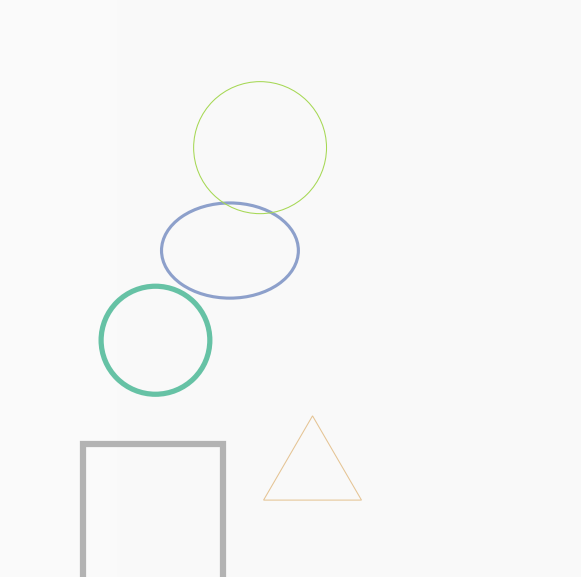[{"shape": "circle", "thickness": 2.5, "radius": 0.47, "center": [0.267, 0.41]}, {"shape": "oval", "thickness": 1.5, "radius": 0.59, "center": [0.396, 0.565]}, {"shape": "circle", "thickness": 0.5, "radius": 0.57, "center": [0.447, 0.743]}, {"shape": "triangle", "thickness": 0.5, "radius": 0.49, "center": [0.538, 0.182]}, {"shape": "square", "thickness": 3, "radius": 0.6, "center": [0.263, 0.11]}]